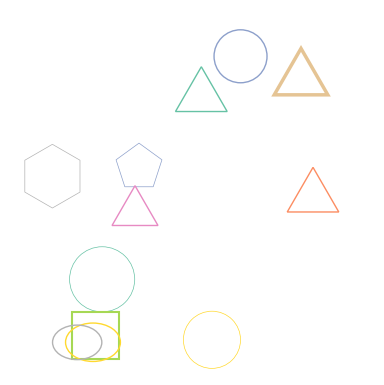[{"shape": "circle", "thickness": 0.5, "radius": 0.42, "center": [0.265, 0.275]}, {"shape": "triangle", "thickness": 1, "radius": 0.39, "center": [0.523, 0.749]}, {"shape": "triangle", "thickness": 1, "radius": 0.39, "center": [0.813, 0.488]}, {"shape": "circle", "thickness": 1, "radius": 0.34, "center": [0.625, 0.854]}, {"shape": "pentagon", "thickness": 0.5, "radius": 0.31, "center": [0.361, 0.566]}, {"shape": "triangle", "thickness": 1, "radius": 0.34, "center": [0.351, 0.449]}, {"shape": "square", "thickness": 1.5, "radius": 0.31, "center": [0.247, 0.128]}, {"shape": "circle", "thickness": 0.5, "radius": 0.37, "center": [0.551, 0.117]}, {"shape": "oval", "thickness": 1, "radius": 0.36, "center": [0.241, 0.111]}, {"shape": "triangle", "thickness": 2.5, "radius": 0.4, "center": [0.782, 0.794]}, {"shape": "oval", "thickness": 1, "radius": 0.32, "center": [0.2, 0.111]}, {"shape": "hexagon", "thickness": 0.5, "radius": 0.41, "center": [0.136, 0.542]}]